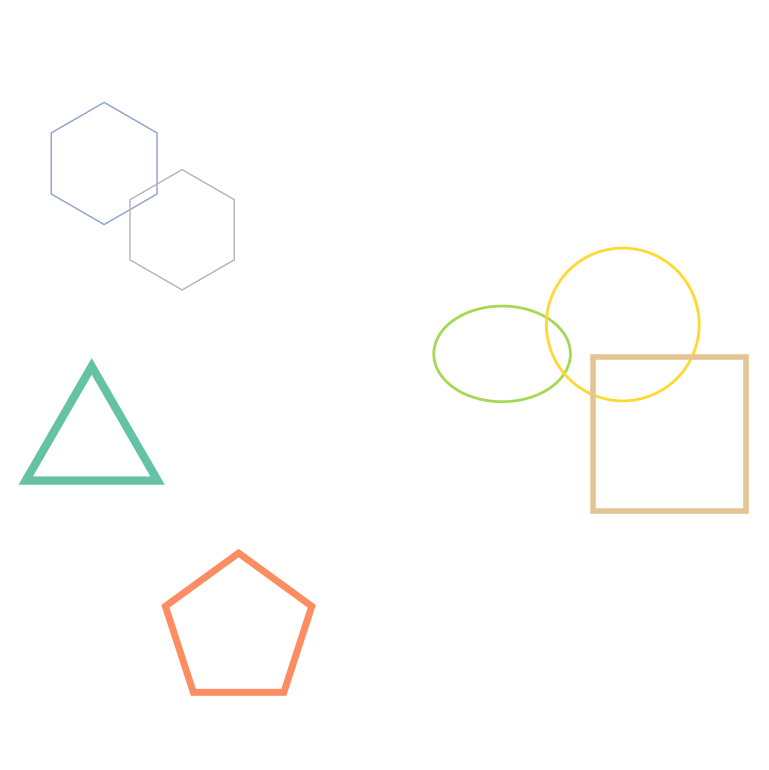[{"shape": "triangle", "thickness": 3, "radius": 0.49, "center": [0.119, 0.425]}, {"shape": "pentagon", "thickness": 2.5, "radius": 0.5, "center": [0.31, 0.182]}, {"shape": "hexagon", "thickness": 0.5, "radius": 0.4, "center": [0.135, 0.788]}, {"shape": "oval", "thickness": 1, "radius": 0.44, "center": [0.652, 0.54]}, {"shape": "circle", "thickness": 1, "radius": 0.5, "center": [0.809, 0.579]}, {"shape": "square", "thickness": 2, "radius": 0.5, "center": [0.869, 0.437]}, {"shape": "hexagon", "thickness": 0.5, "radius": 0.39, "center": [0.237, 0.702]}]